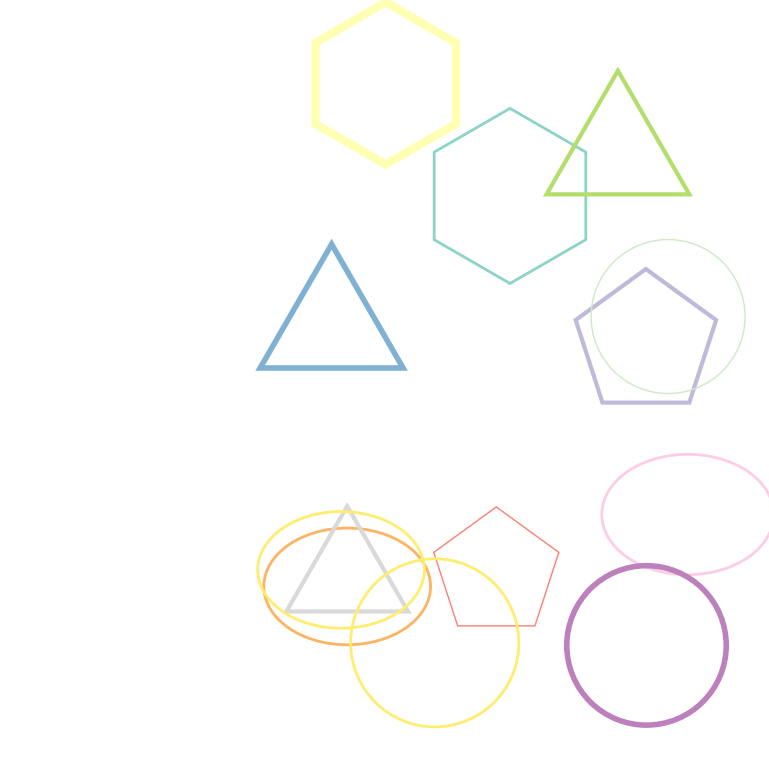[{"shape": "hexagon", "thickness": 1, "radius": 0.57, "center": [0.662, 0.746]}, {"shape": "hexagon", "thickness": 3, "radius": 0.53, "center": [0.501, 0.892]}, {"shape": "pentagon", "thickness": 1.5, "radius": 0.48, "center": [0.839, 0.555]}, {"shape": "pentagon", "thickness": 0.5, "radius": 0.43, "center": [0.645, 0.256]}, {"shape": "triangle", "thickness": 2, "radius": 0.54, "center": [0.431, 0.576]}, {"shape": "oval", "thickness": 1, "radius": 0.54, "center": [0.451, 0.238]}, {"shape": "triangle", "thickness": 1.5, "radius": 0.54, "center": [0.802, 0.801]}, {"shape": "oval", "thickness": 1, "radius": 0.56, "center": [0.893, 0.332]}, {"shape": "triangle", "thickness": 1.5, "radius": 0.46, "center": [0.451, 0.251]}, {"shape": "circle", "thickness": 2, "radius": 0.52, "center": [0.84, 0.162]}, {"shape": "circle", "thickness": 0.5, "radius": 0.5, "center": [0.868, 0.589]}, {"shape": "oval", "thickness": 1, "radius": 0.54, "center": [0.443, 0.26]}, {"shape": "circle", "thickness": 1, "radius": 0.55, "center": [0.565, 0.165]}]